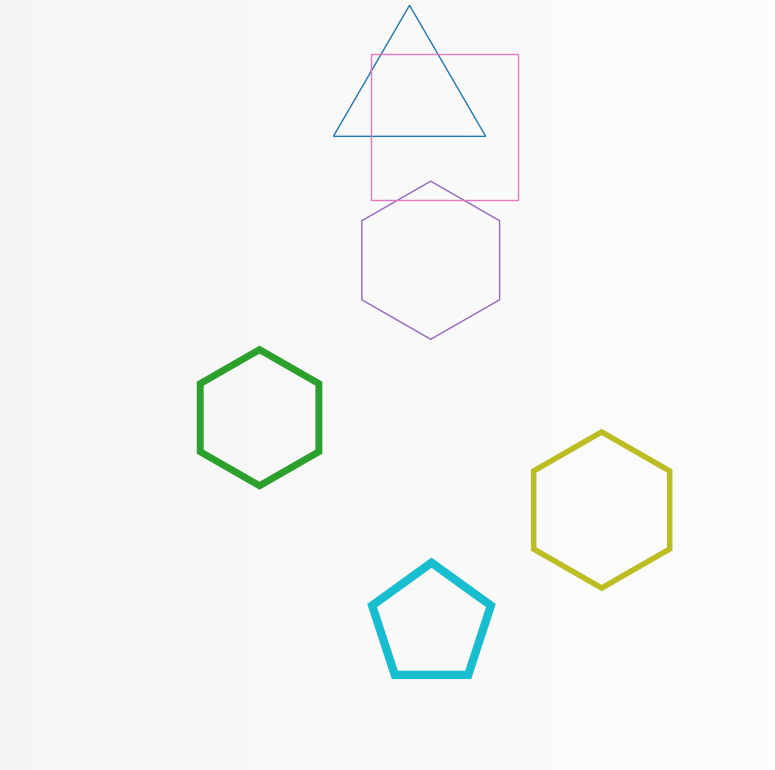[{"shape": "triangle", "thickness": 0.5, "radius": 0.57, "center": [0.528, 0.88]}, {"shape": "hexagon", "thickness": 2.5, "radius": 0.44, "center": [0.335, 0.458]}, {"shape": "hexagon", "thickness": 0.5, "radius": 0.51, "center": [0.556, 0.662]}, {"shape": "square", "thickness": 0.5, "radius": 0.47, "center": [0.574, 0.835]}, {"shape": "hexagon", "thickness": 2, "radius": 0.51, "center": [0.776, 0.338]}, {"shape": "pentagon", "thickness": 3, "radius": 0.4, "center": [0.557, 0.189]}]